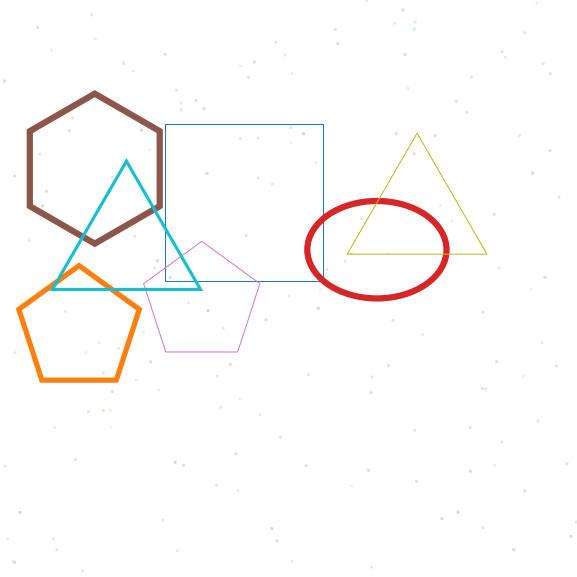[{"shape": "square", "thickness": 0.5, "radius": 0.68, "center": [0.423, 0.648]}, {"shape": "pentagon", "thickness": 2.5, "radius": 0.55, "center": [0.137, 0.43]}, {"shape": "oval", "thickness": 3, "radius": 0.6, "center": [0.653, 0.567]}, {"shape": "hexagon", "thickness": 3, "radius": 0.65, "center": [0.164, 0.707]}, {"shape": "pentagon", "thickness": 0.5, "radius": 0.53, "center": [0.349, 0.475]}, {"shape": "triangle", "thickness": 0.5, "radius": 0.7, "center": [0.722, 0.629]}, {"shape": "triangle", "thickness": 1.5, "radius": 0.74, "center": [0.219, 0.572]}]